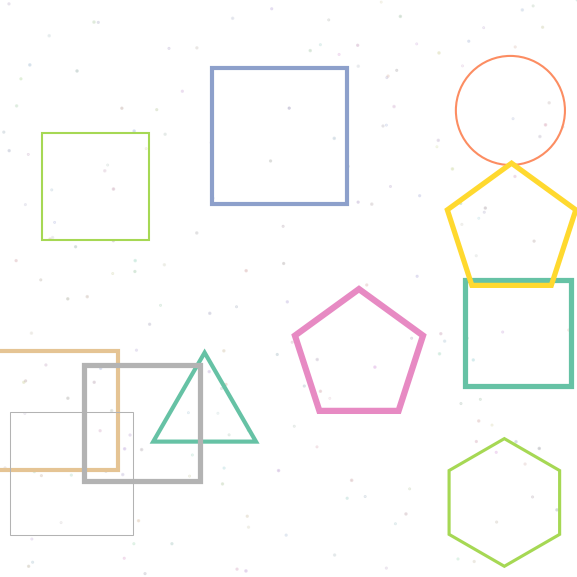[{"shape": "triangle", "thickness": 2, "radius": 0.51, "center": [0.354, 0.286]}, {"shape": "square", "thickness": 2.5, "radius": 0.46, "center": [0.898, 0.422]}, {"shape": "circle", "thickness": 1, "radius": 0.47, "center": [0.884, 0.808]}, {"shape": "square", "thickness": 2, "radius": 0.59, "center": [0.484, 0.764]}, {"shape": "pentagon", "thickness": 3, "radius": 0.58, "center": [0.622, 0.382]}, {"shape": "hexagon", "thickness": 1.5, "radius": 0.55, "center": [0.873, 0.129]}, {"shape": "square", "thickness": 1, "radius": 0.46, "center": [0.165, 0.676]}, {"shape": "pentagon", "thickness": 2.5, "radius": 0.58, "center": [0.886, 0.6]}, {"shape": "square", "thickness": 2, "radius": 0.52, "center": [0.1, 0.288]}, {"shape": "square", "thickness": 2.5, "radius": 0.5, "center": [0.246, 0.267]}, {"shape": "square", "thickness": 0.5, "radius": 0.53, "center": [0.124, 0.179]}]